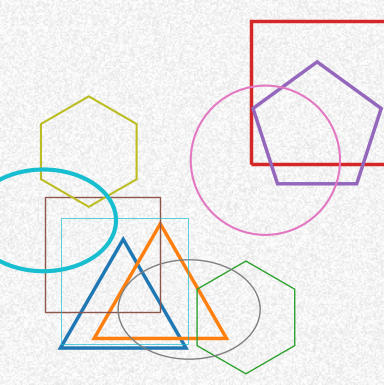[{"shape": "triangle", "thickness": 2.5, "radius": 0.94, "center": [0.32, 0.19]}, {"shape": "triangle", "thickness": 2.5, "radius": 0.99, "center": [0.416, 0.22]}, {"shape": "hexagon", "thickness": 1, "radius": 0.73, "center": [0.639, 0.176]}, {"shape": "square", "thickness": 2.5, "radius": 0.92, "center": [0.837, 0.76]}, {"shape": "pentagon", "thickness": 2.5, "radius": 0.88, "center": [0.824, 0.664]}, {"shape": "square", "thickness": 1, "radius": 0.75, "center": [0.267, 0.339]}, {"shape": "circle", "thickness": 1.5, "radius": 0.97, "center": [0.689, 0.584]}, {"shape": "oval", "thickness": 1, "radius": 0.92, "center": [0.491, 0.196]}, {"shape": "hexagon", "thickness": 1.5, "radius": 0.72, "center": [0.231, 0.606]}, {"shape": "square", "thickness": 0.5, "radius": 0.82, "center": [0.323, 0.271]}, {"shape": "oval", "thickness": 3, "radius": 0.94, "center": [0.113, 0.428]}]